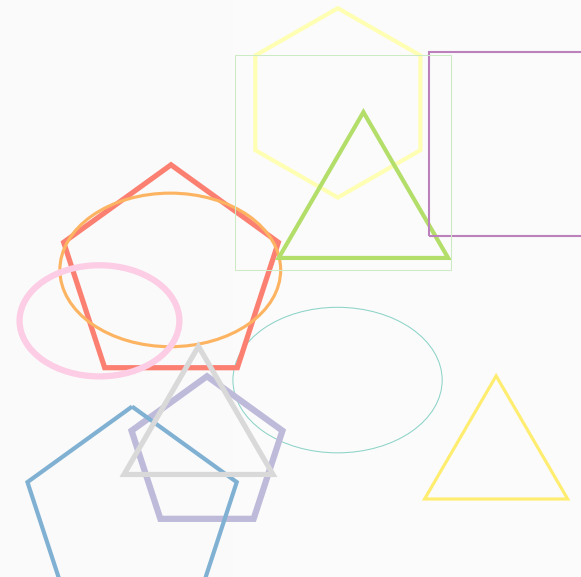[{"shape": "oval", "thickness": 0.5, "radius": 0.9, "center": [0.581, 0.341]}, {"shape": "hexagon", "thickness": 2, "radius": 0.82, "center": [0.581, 0.821]}, {"shape": "pentagon", "thickness": 3, "radius": 0.68, "center": [0.356, 0.211]}, {"shape": "pentagon", "thickness": 2.5, "radius": 0.97, "center": [0.294, 0.52]}, {"shape": "pentagon", "thickness": 2, "radius": 0.95, "center": [0.227, 0.106]}, {"shape": "oval", "thickness": 1.5, "radius": 0.95, "center": [0.293, 0.532]}, {"shape": "triangle", "thickness": 2, "radius": 0.84, "center": [0.625, 0.637]}, {"shape": "oval", "thickness": 3, "radius": 0.69, "center": [0.171, 0.444]}, {"shape": "triangle", "thickness": 2.5, "radius": 0.74, "center": [0.341, 0.252]}, {"shape": "square", "thickness": 1, "radius": 0.8, "center": [0.897, 0.75]}, {"shape": "square", "thickness": 0.5, "radius": 0.93, "center": [0.59, 0.718]}, {"shape": "triangle", "thickness": 1.5, "radius": 0.71, "center": [0.854, 0.206]}]